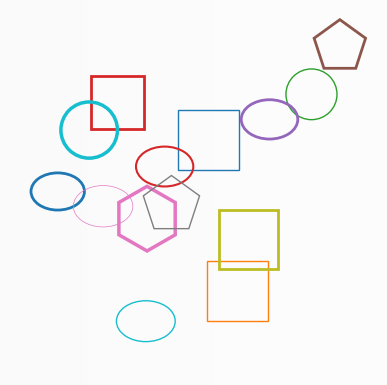[{"shape": "oval", "thickness": 2, "radius": 0.34, "center": [0.149, 0.503]}, {"shape": "square", "thickness": 1, "radius": 0.39, "center": [0.537, 0.636]}, {"shape": "square", "thickness": 1, "radius": 0.39, "center": [0.613, 0.244]}, {"shape": "circle", "thickness": 1, "radius": 0.33, "center": [0.804, 0.755]}, {"shape": "square", "thickness": 2, "radius": 0.34, "center": [0.304, 0.734]}, {"shape": "oval", "thickness": 1.5, "radius": 0.37, "center": [0.425, 0.567]}, {"shape": "oval", "thickness": 2, "radius": 0.36, "center": [0.696, 0.69]}, {"shape": "pentagon", "thickness": 2, "radius": 0.35, "center": [0.877, 0.879]}, {"shape": "oval", "thickness": 0.5, "radius": 0.38, "center": [0.266, 0.464]}, {"shape": "hexagon", "thickness": 2.5, "radius": 0.42, "center": [0.379, 0.432]}, {"shape": "pentagon", "thickness": 1, "radius": 0.38, "center": [0.442, 0.468]}, {"shape": "square", "thickness": 2, "radius": 0.38, "center": [0.64, 0.378]}, {"shape": "circle", "thickness": 2.5, "radius": 0.36, "center": [0.23, 0.662]}, {"shape": "oval", "thickness": 1, "radius": 0.38, "center": [0.376, 0.166]}]